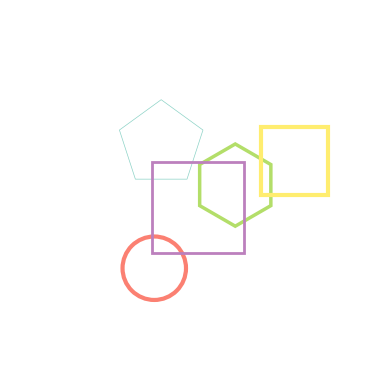[{"shape": "pentagon", "thickness": 0.5, "radius": 0.57, "center": [0.419, 0.627]}, {"shape": "circle", "thickness": 3, "radius": 0.41, "center": [0.401, 0.303]}, {"shape": "hexagon", "thickness": 2.5, "radius": 0.53, "center": [0.611, 0.519]}, {"shape": "square", "thickness": 2, "radius": 0.59, "center": [0.515, 0.462]}, {"shape": "square", "thickness": 3, "radius": 0.44, "center": [0.765, 0.581]}]